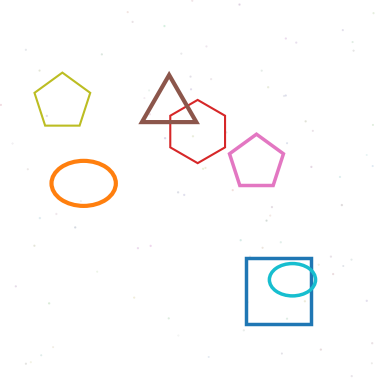[{"shape": "square", "thickness": 2.5, "radius": 0.43, "center": [0.724, 0.244]}, {"shape": "oval", "thickness": 3, "radius": 0.42, "center": [0.217, 0.524]}, {"shape": "hexagon", "thickness": 1.5, "radius": 0.41, "center": [0.513, 0.658]}, {"shape": "triangle", "thickness": 3, "radius": 0.41, "center": [0.439, 0.724]}, {"shape": "pentagon", "thickness": 2.5, "radius": 0.37, "center": [0.666, 0.578]}, {"shape": "pentagon", "thickness": 1.5, "radius": 0.38, "center": [0.162, 0.735]}, {"shape": "oval", "thickness": 2.5, "radius": 0.3, "center": [0.76, 0.273]}]